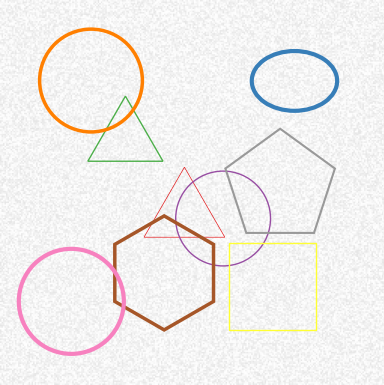[{"shape": "triangle", "thickness": 0.5, "radius": 0.61, "center": [0.479, 0.444]}, {"shape": "oval", "thickness": 3, "radius": 0.55, "center": [0.765, 0.79]}, {"shape": "triangle", "thickness": 1, "radius": 0.56, "center": [0.326, 0.638]}, {"shape": "circle", "thickness": 1, "radius": 0.62, "center": [0.58, 0.432]}, {"shape": "circle", "thickness": 2.5, "radius": 0.67, "center": [0.236, 0.791]}, {"shape": "square", "thickness": 1, "radius": 0.56, "center": [0.708, 0.256]}, {"shape": "hexagon", "thickness": 2.5, "radius": 0.74, "center": [0.426, 0.291]}, {"shape": "circle", "thickness": 3, "radius": 0.68, "center": [0.185, 0.217]}, {"shape": "pentagon", "thickness": 1.5, "radius": 0.75, "center": [0.728, 0.516]}]